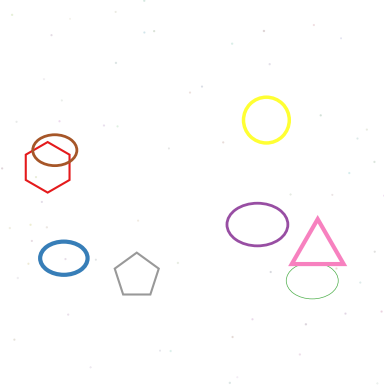[{"shape": "hexagon", "thickness": 1.5, "radius": 0.33, "center": [0.124, 0.565]}, {"shape": "oval", "thickness": 3, "radius": 0.31, "center": [0.166, 0.329]}, {"shape": "oval", "thickness": 0.5, "radius": 0.34, "center": [0.811, 0.271]}, {"shape": "oval", "thickness": 2, "radius": 0.4, "center": [0.669, 0.417]}, {"shape": "circle", "thickness": 2.5, "radius": 0.3, "center": [0.692, 0.688]}, {"shape": "oval", "thickness": 2, "radius": 0.29, "center": [0.142, 0.61]}, {"shape": "triangle", "thickness": 3, "radius": 0.39, "center": [0.825, 0.353]}, {"shape": "pentagon", "thickness": 1.5, "radius": 0.3, "center": [0.355, 0.284]}]